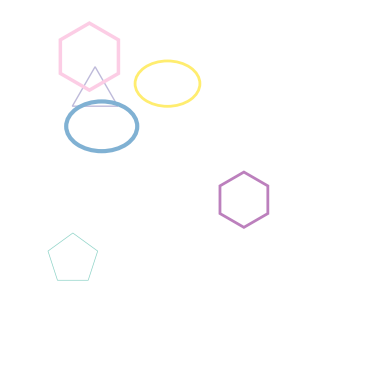[{"shape": "pentagon", "thickness": 0.5, "radius": 0.34, "center": [0.189, 0.327]}, {"shape": "triangle", "thickness": 1, "radius": 0.34, "center": [0.247, 0.758]}, {"shape": "oval", "thickness": 3, "radius": 0.46, "center": [0.264, 0.672]}, {"shape": "hexagon", "thickness": 2.5, "radius": 0.44, "center": [0.232, 0.853]}, {"shape": "hexagon", "thickness": 2, "radius": 0.36, "center": [0.634, 0.481]}, {"shape": "oval", "thickness": 2, "radius": 0.42, "center": [0.435, 0.783]}]